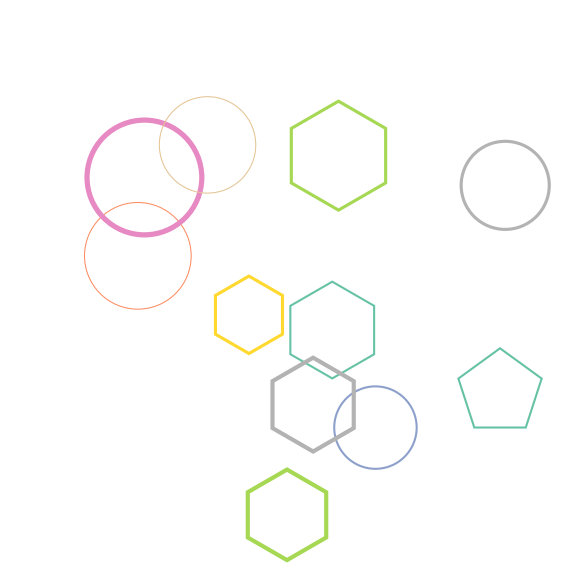[{"shape": "pentagon", "thickness": 1, "radius": 0.38, "center": [0.866, 0.32]}, {"shape": "hexagon", "thickness": 1, "radius": 0.42, "center": [0.575, 0.428]}, {"shape": "circle", "thickness": 0.5, "radius": 0.46, "center": [0.239, 0.556]}, {"shape": "circle", "thickness": 1, "radius": 0.36, "center": [0.65, 0.259]}, {"shape": "circle", "thickness": 2.5, "radius": 0.5, "center": [0.25, 0.692]}, {"shape": "hexagon", "thickness": 2, "radius": 0.39, "center": [0.497, 0.108]}, {"shape": "hexagon", "thickness": 1.5, "radius": 0.47, "center": [0.586, 0.73]}, {"shape": "hexagon", "thickness": 1.5, "radius": 0.34, "center": [0.431, 0.454]}, {"shape": "circle", "thickness": 0.5, "radius": 0.42, "center": [0.359, 0.748]}, {"shape": "circle", "thickness": 1.5, "radius": 0.38, "center": [0.875, 0.678]}, {"shape": "hexagon", "thickness": 2, "radius": 0.41, "center": [0.542, 0.299]}]